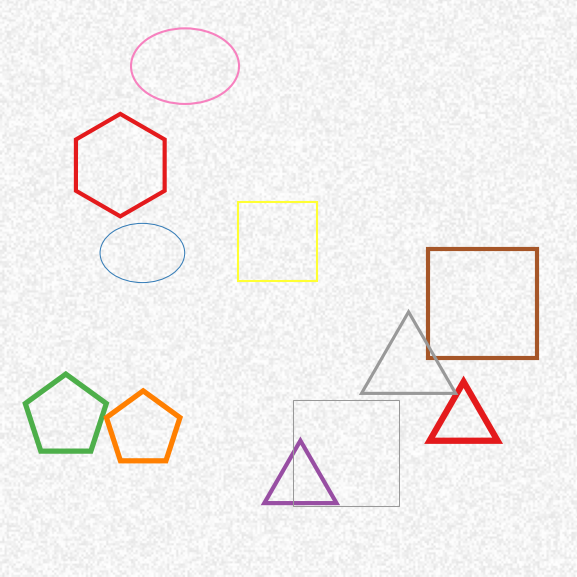[{"shape": "hexagon", "thickness": 2, "radius": 0.44, "center": [0.208, 0.713]}, {"shape": "triangle", "thickness": 3, "radius": 0.34, "center": [0.803, 0.27]}, {"shape": "oval", "thickness": 0.5, "radius": 0.37, "center": [0.247, 0.561]}, {"shape": "pentagon", "thickness": 2.5, "radius": 0.37, "center": [0.114, 0.278]}, {"shape": "triangle", "thickness": 2, "radius": 0.36, "center": [0.52, 0.164]}, {"shape": "pentagon", "thickness": 2.5, "radius": 0.33, "center": [0.248, 0.255]}, {"shape": "square", "thickness": 1, "radius": 0.34, "center": [0.48, 0.581]}, {"shape": "square", "thickness": 2, "radius": 0.47, "center": [0.835, 0.474]}, {"shape": "oval", "thickness": 1, "radius": 0.47, "center": [0.32, 0.885]}, {"shape": "triangle", "thickness": 1.5, "radius": 0.47, "center": [0.708, 0.365]}, {"shape": "square", "thickness": 0.5, "radius": 0.46, "center": [0.599, 0.214]}]